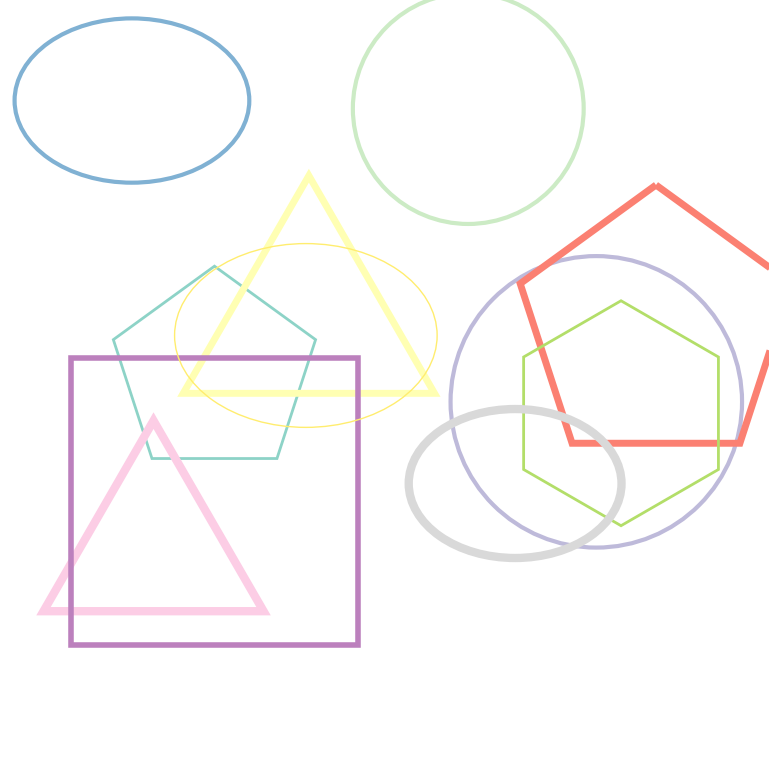[{"shape": "pentagon", "thickness": 1, "radius": 0.69, "center": [0.279, 0.516]}, {"shape": "triangle", "thickness": 2.5, "radius": 0.94, "center": [0.401, 0.583]}, {"shape": "circle", "thickness": 1.5, "radius": 0.95, "center": [0.774, 0.478]}, {"shape": "pentagon", "thickness": 2.5, "radius": 0.93, "center": [0.852, 0.574]}, {"shape": "oval", "thickness": 1.5, "radius": 0.76, "center": [0.171, 0.869]}, {"shape": "hexagon", "thickness": 1, "radius": 0.73, "center": [0.807, 0.463]}, {"shape": "triangle", "thickness": 3, "radius": 0.83, "center": [0.199, 0.289]}, {"shape": "oval", "thickness": 3, "radius": 0.69, "center": [0.669, 0.372]}, {"shape": "square", "thickness": 2, "radius": 0.93, "center": [0.279, 0.348]}, {"shape": "circle", "thickness": 1.5, "radius": 0.75, "center": [0.608, 0.859]}, {"shape": "oval", "thickness": 0.5, "radius": 0.85, "center": [0.397, 0.564]}]